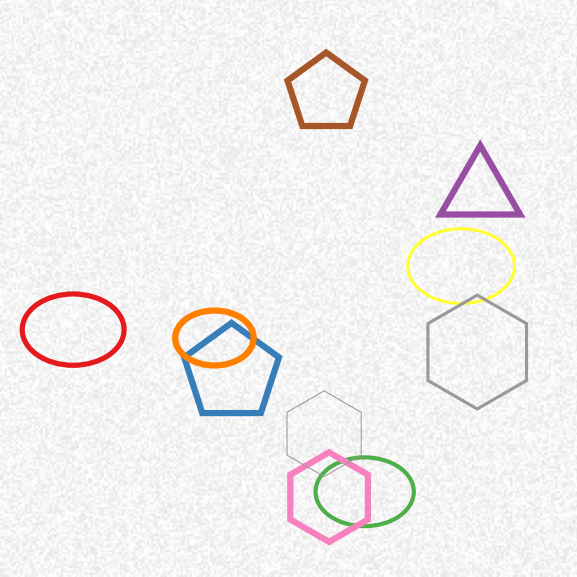[{"shape": "oval", "thickness": 2.5, "radius": 0.44, "center": [0.127, 0.428]}, {"shape": "pentagon", "thickness": 3, "radius": 0.43, "center": [0.401, 0.354]}, {"shape": "oval", "thickness": 2, "radius": 0.43, "center": [0.631, 0.148]}, {"shape": "triangle", "thickness": 3, "radius": 0.4, "center": [0.832, 0.668]}, {"shape": "oval", "thickness": 3, "radius": 0.34, "center": [0.371, 0.414]}, {"shape": "oval", "thickness": 1.5, "radius": 0.46, "center": [0.799, 0.538]}, {"shape": "pentagon", "thickness": 3, "radius": 0.35, "center": [0.565, 0.838]}, {"shape": "hexagon", "thickness": 3, "radius": 0.39, "center": [0.57, 0.138]}, {"shape": "hexagon", "thickness": 0.5, "radius": 0.37, "center": [0.561, 0.248]}, {"shape": "hexagon", "thickness": 1.5, "radius": 0.49, "center": [0.826, 0.39]}]